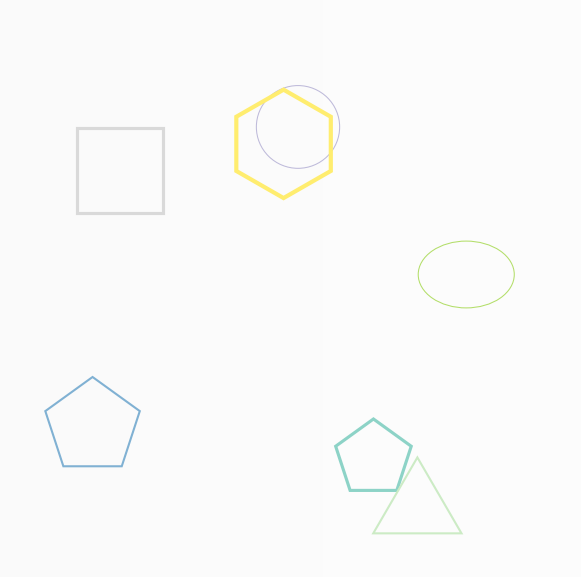[{"shape": "pentagon", "thickness": 1.5, "radius": 0.34, "center": [0.642, 0.205]}, {"shape": "circle", "thickness": 0.5, "radius": 0.36, "center": [0.513, 0.779]}, {"shape": "pentagon", "thickness": 1, "radius": 0.43, "center": [0.159, 0.261]}, {"shape": "oval", "thickness": 0.5, "radius": 0.41, "center": [0.802, 0.524]}, {"shape": "square", "thickness": 1.5, "radius": 0.37, "center": [0.206, 0.704]}, {"shape": "triangle", "thickness": 1, "radius": 0.44, "center": [0.718, 0.119]}, {"shape": "hexagon", "thickness": 2, "radius": 0.47, "center": [0.488, 0.75]}]